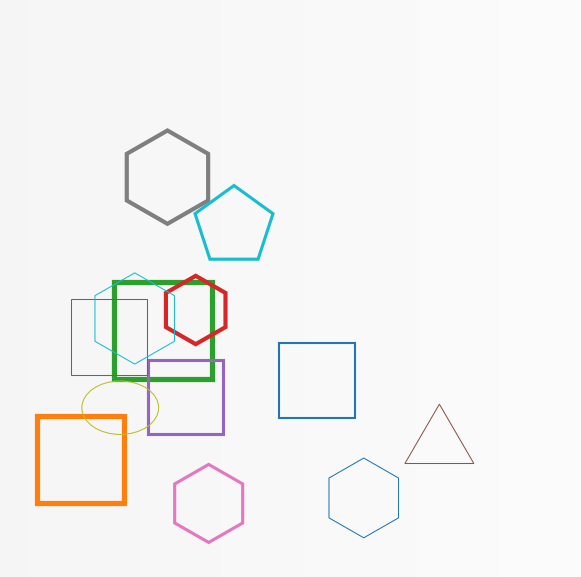[{"shape": "hexagon", "thickness": 0.5, "radius": 0.35, "center": [0.626, 0.137]}, {"shape": "square", "thickness": 1, "radius": 0.33, "center": [0.545, 0.34]}, {"shape": "square", "thickness": 2.5, "radius": 0.37, "center": [0.138, 0.203]}, {"shape": "square", "thickness": 2.5, "radius": 0.42, "center": [0.281, 0.427]}, {"shape": "hexagon", "thickness": 2, "radius": 0.3, "center": [0.337, 0.462]}, {"shape": "square", "thickness": 1.5, "radius": 0.32, "center": [0.319, 0.311]}, {"shape": "triangle", "thickness": 0.5, "radius": 0.34, "center": [0.756, 0.231]}, {"shape": "square", "thickness": 0.5, "radius": 0.33, "center": [0.188, 0.416]}, {"shape": "hexagon", "thickness": 1.5, "radius": 0.34, "center": [0.359, 0.127]}, {"shape": "hexagon", "thickness": 2, "radius": 0.4, "center": [0.288, 0.692]}, {"shape": "oval", "thickness": 0.5, "radius": 0.33, "center": [0.207, 0.293]}, {"shape": "pentagon", "thickness": 1.5, "radius": 0.35, "center": [0.403, 0.607]}, {"shape": "hexagon", "thickness": 0.5, "radius": 0.39, "center": [0.232, 0.448]}]